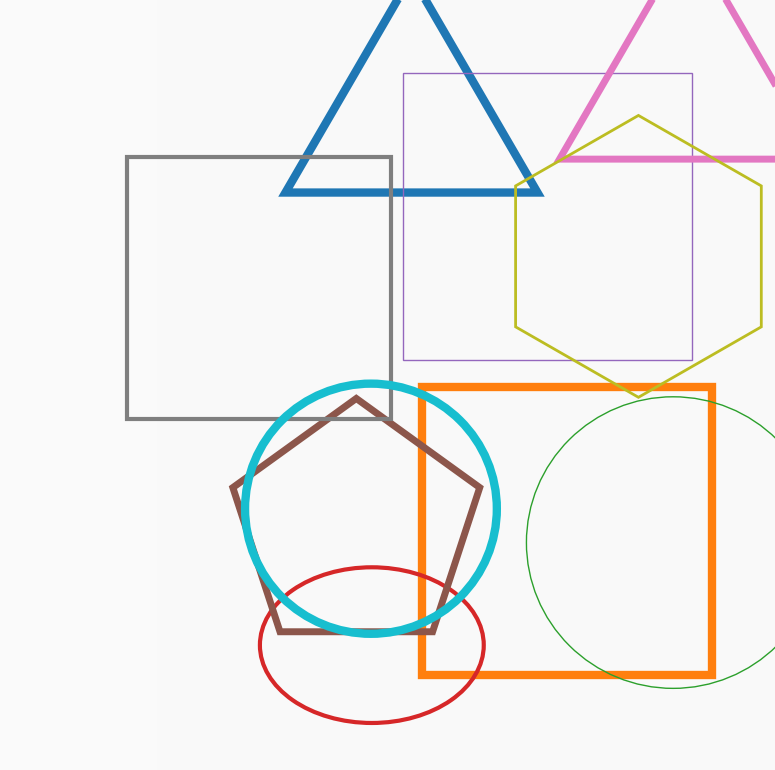[{"shape": "triangle", "thickness": 3, "radius": 0.94, "center": [0.531, 0.844]}, {"shape": "square", "thickness": 3, "radius": 0.93, "center": [0.732, 0.311]}, {"shape": "circle", "thickness": 0.5, "radius": 0.95, "center": [0.869, 0.295]}, {"shape": "oval", "thickness": 1.5, "radius": 0.72, "center": [0.48, 0.162]}, {"shape": "square", "thickness": 0.5, "radius": 0.93, "center": [0.706, 0.719]}, {"shape": "pentagon", "thickness": 2.5, "radius": 0.84, "center": [0.46, 0.315]}, {"shape": "triangle", "thickness": 2.5, "radius": 0.96, "center": [0.889, 0.89]}, {"shape": "square", "thickness": 1.5, "radius": 0.85, "center": [0.335, 0.626]}, {"shape": "hexagon", "thickness": 1, "radius": 0.92, "center": [0.824, 0.667]}, {"shape": "circle", "thickness": 3, "radius": 0.81, "center": [0.479, 0.339]}]